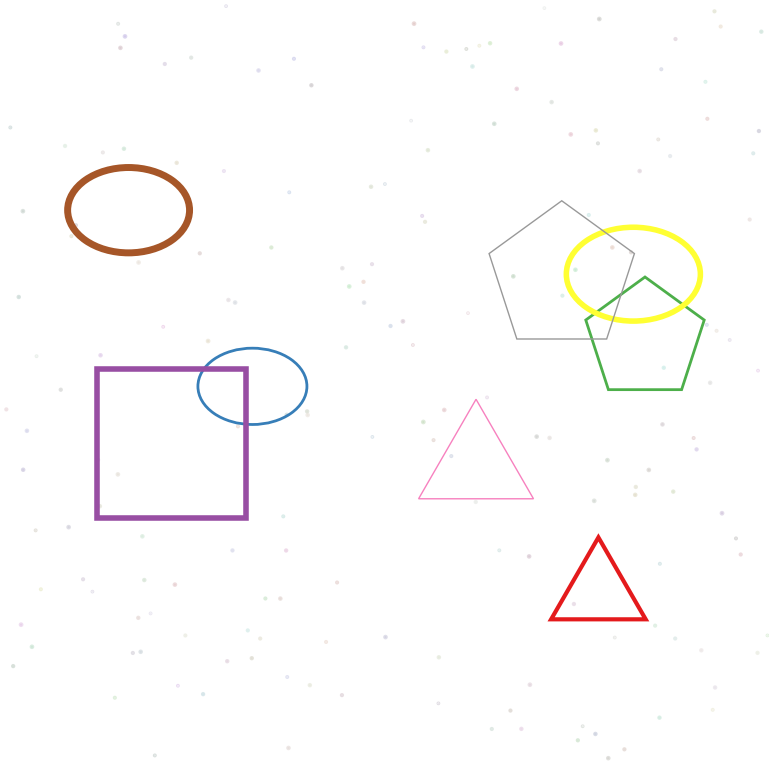[{"shape": "triangle", "thickness": 1.5, "radius": 0.35, "center": [0.777, 0.231]}, {"shape": "oval", "thickness": 1, "radius": 0.35, "center": [0.328, 0.498]}, {"shape": "pentagon", "thickness": 1, "radius": 0.4, "center": [0.838, 0.559]}, {"shape": "square", "thickness": 2, "radius": 0.48, "center": [0.223, 0.424]}, {"shape": "oval", "thickness": 2, "radius": 0.44, "center": [0.823, 0.644]}, {"shape": "oval", "thickness": 2.5, "radius": 0.4, "center": [0.167, 0.727]}, {"shape": "triangle", "thickness": 0.5, "radius": 0.43, "center": [0.618, 0.395]}, {"shape": "pentagon", "thickness": 0.5, "radius": 0.5, "center": [0.73, 0.64]}]